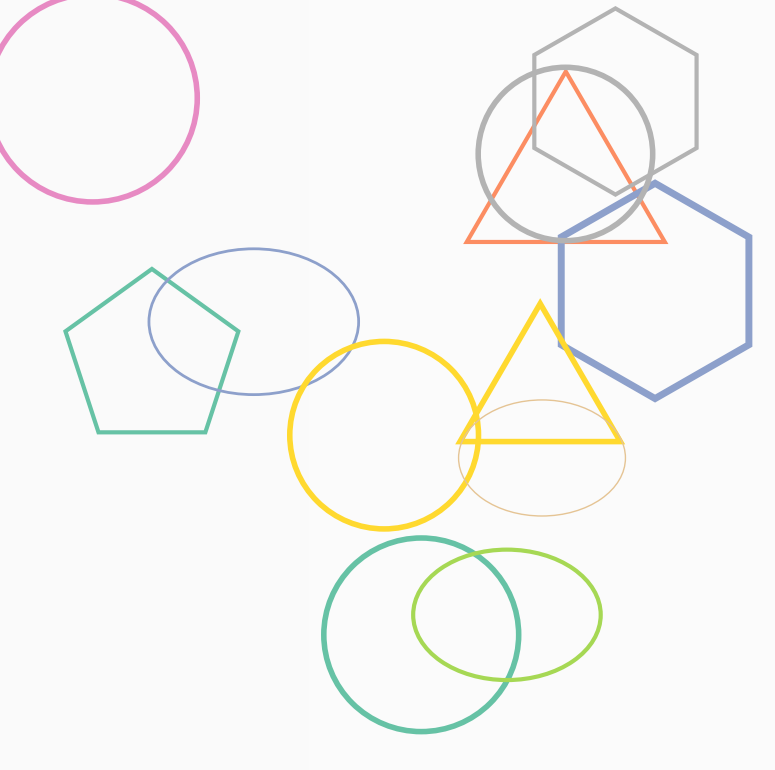[{"shape": "pentagon", "thickness": 1.5, "radius": 0.59, "center": [0.196, 0.533]}, {"shape": "circle", "thickness": 2, "radius": 0.63, "center": [0.544, 0.176]}, {"shape": "triangle", "thickness": 1.5, "radius": 0.74, "center": [0.73, 0.76]}, {"shape": "hexagon", "thickness": 2.5, "radius": 0.7, "center": [0.845, 0.622]}, {"shape": "oval", "thickness": 1, "radius": 0.68, "center": [0.327, 0.582]}, {"shape": "circle", "thickness": 2, "radius": 0.67, "center": [0.12, 0.873]}, {"shape": "oval", "thickness": 1.5, "radius": 0.6, "center": [0.654, 0.201]}, {"shape": "circle", "thickness": 2, "radius": 0.61, "center": [0.496, 0.435]}, {"shape": "triangle", "thickness": 2, "radius": 0.6, "center": [0.697, 0.486]}, {"shape": "oval", "thickness": 0.5, "radius": 0.54, "center": [0.699, 0.405]}, {"shape": "circle", "thickness": 2, "radius": 0.56, "center": [0.73, 0.8]}, {"shape": "hexagon", "thickness": 1.5, "radius": 0.6, "center": [0.794, 0.868]}]